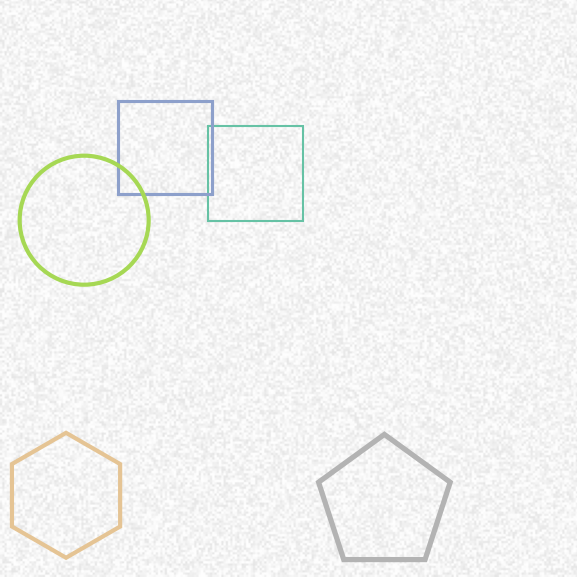[{"shape": "square", "thickness": 1, "radius": 0.41, "center": [0.442, 0.699]}, {"shape": "square", "thickness": 1.5, "radius": 0.4, "center": [0.285, 0.744]}, {"shape": "circle", "thickness": 2, "radius": 0.56, "center": [0.146, 0.618]}, {"shape": "hexagon", "thickness": 2, "radius": 0.54, "center": [0.114, 0.142]}, {"shape": "pentagon", "thickness": 2.5, "radius": 0.6, "center": [0.666, 0.127]}]